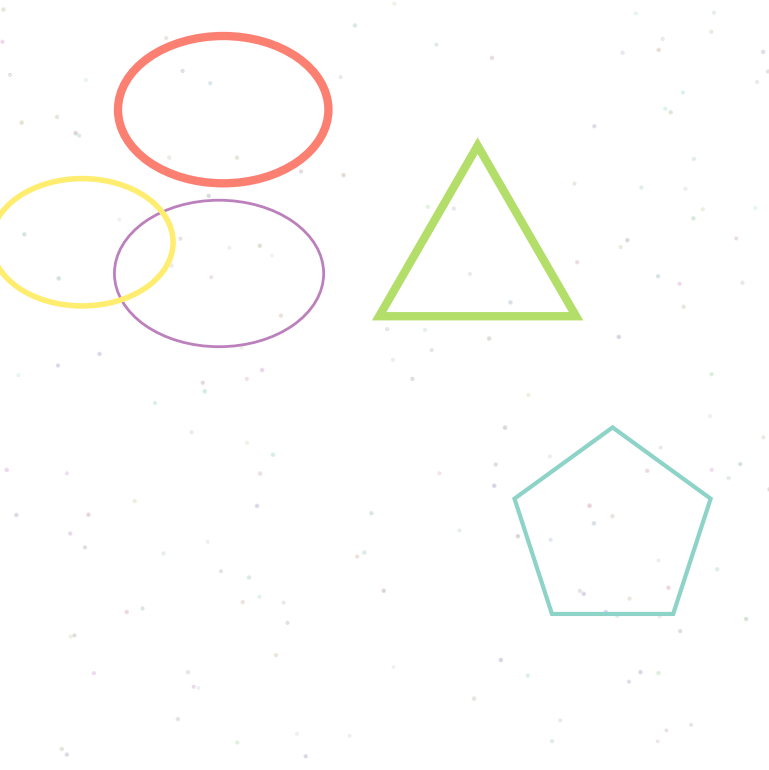[{"shape": "pentagon", "thickness": 1.5, "radius": 0.67, "center": [0.796, 0.311]}, {"shape": "oval", "thickness": 3, "radius": 0.68, "center": [0.29, 0.858]}, {"shape": "triangle", "thickness": 3, "radius": 0.74, "center": [0.62, 0.663]}, {"shape": "oval", "thickness": 1, "radius": 0.68, "center": [0.284, 0.645]}, {"shape": "oval", "thickness": 2, "radius": 0.59, "center": [0.107, 0.685]}]